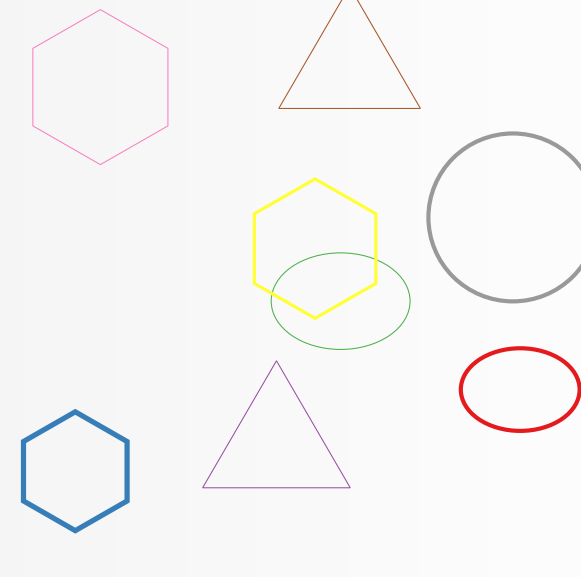[{"shape": "oval", "thickness": 2, "radius": 0.51, "center": [0.895, 0.325]}, {"shape": "hexagon", "thickness": 2.5, "radius": 0.51, "center": [0.13, 0.183]}, {"shape": "oval", "thickness": 0.5, "radius": 0.6, "center": [0.586, 0.478]}, {"shape": "triangle", "thickness": 0.5, "radius": 0.73, "center": [0.476, 0.228]}, {"shape": "hexagon", "thickness": 1.5, "radius": 0.6, "center": [0.542, 0.569]}, {"shape": "triangle", "thickness": 0.5, "radius": 0.7, "center": [0.601, 0.882]}, {"shape": "hexagon", "thickness": 0.5, "radius": 0.67, "center": [0.173, 0.848]}, {"shape": "circle", "thickness": 2, "radius": 0.73, "center": [0.882, 0.623]}]